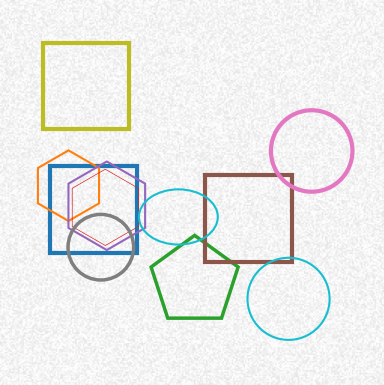[{"shape": "square", "thickness": 3, "radius": 0.57, "center": [0.242, 0.457]}, {"shape": "hexagon", "thickness": 1.5, "radius": 0.46, "center": [0.178, 0.518]}, {"shape": "pentagon", "thickness": 2.5, "radius": 0.59, "center": [0.506, 0.27]}, {"shape": "hexagon", "thickness": 0.5, "radius": 0.5, "center": [0.273, 0.461]}, {"shape": "hexagon", "thickness": 1.5, "radius": 0.57, "center": [0.277, 0.466]}, {"shape": "square", "thickness": 3, "radius": 0.56, "center": [0.645, 0.433]}, {"shape": "circle", "thickness": 3, "radius": 0.53, "center": [0.81, 0.608]}, {"shape": "circle", "thickness": 2.5, "radius": 0.43, "center": [0.262, 0.358]}, {"shape": "square", "thickness": 3, "radius": 0.56, "center": [0.224, 0.777]}, {"shape": "circle", "thickness": 1.5, "radius": 0.53, "center": [0.749, 0.224]}, {"shape": "oval", "thickness": 1.5, "radius": 0.51, "center": [0.463, 0.436]}]